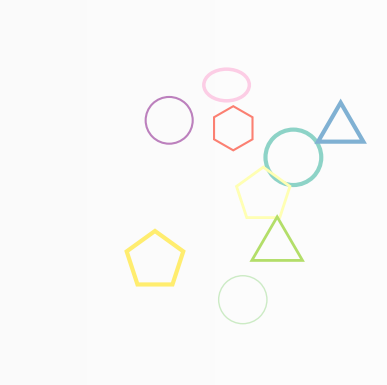[{"shape": "circle", "thickness": 3, "radius": 0.36, "center": [0.757, 0.591]}, {"shape": "pentagon", "thickness": 2, "radius": 0.36, "center": [0.679, 0.493]}, {"shape": "hexagon", "thickness": 1.5, "radius": 0.29, "center": [0.602, 0.667]}, {"shape": "triangle", "thickness": 3, "radius": 0.34, "center": [0.879, 0.666]}, {"shape": "triangle", "thickness": 2, "radius": 0.38, "center": [0.715, 0.361]}, {"shape": "oval", "thickness": 2.5, "radius": 0.29, "center": [0.585, 0.779]}, {"shape": "circle", "thickness": 1.5, "radius": 0.3, "center": [0.437, 0.687]}, {"shape": "circle", "thickness": 1, "radius": 0.31, "center": [0.627, 0.222]}, {"shape": "pentagon", "thickness": 3, "radius": 0.38, "center": [0.4, 0.323]}]